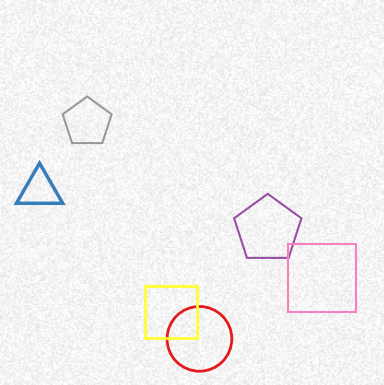[{"shape": "circle", "thickness": 2, "radius": 0.42, "center": [0.518, 0.12]}, {"shape": "triangle", "thickness": 2.5, "radius": 0.35, "center": [0.103, 0.507]}, {"shape": "pentagon", "thickness": 1.5, "radius": 0.46, "center": [0.696, 0.405]}, {"shape": "square", "thickness": 2, "radius": 0.34, "center": [0.445, 0.19]}, {"shape": "square", "thickness": 1.5, "radius": 0.44, "center": [0.836, 0.278]}, {"shape": "pentagon", "thickness": 1.5, "radius": 0.33, "center": [0.226, 0.682]}]